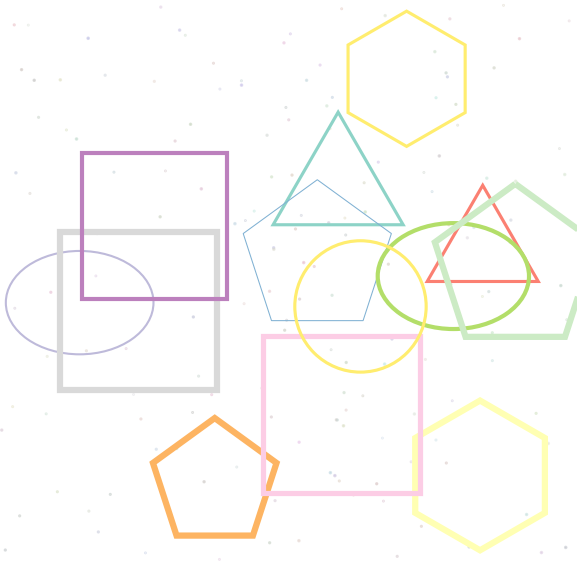[{"shape": "triangle", "thickness": 1.5, "radius": 0.65, "center": [0.586, 0.675]}, {"shape": "hexagon", "thickness": 3, "radius": 0.65, "center": [0.831, 0.176]}, {"shape": "oval", "thickness": 1, "radius": 0.64, "center": [0.138, 0.475]}, {"shape": "triangle", "thickness": 1.5, "radius": 0.56, "center": [0.836, 0.567]}, {"shape": "pentagon", "thickness": 0.5, "radius": 0.67, "center": [0.549, 0.553]}, {"shape": "pentagon", "thickness": 3, "radius": 0.56, "center": [0.372, 0.163]}, {"shape": "oval", "thickness": 2, "radius": 0.65, "center": [0.785, 0.521]}, {"shape": "square", "thickness": 2.5, "radius": 0.68, "center": [0.591, 0.282]}, {"shape": "square", "thickness": 3, "radius": 0.68, "center": [0.24, 0.46]}, {"shape": "square", "thickness": 2, "radius": 0.63, "center": [0.268, 0.608]}, {"shape": "pentagon", "thickness": 3, "radius": 0.73, "center": [0.892, 0.534]}, {"shape": "circle", "thickness": 1.5, "radius": 0.57, "center": [0.624, 0.469]}, {"shape": "hexagon", "thickness": 1.5, "radius": 0.59, "center": [0.704, 0.863]}]